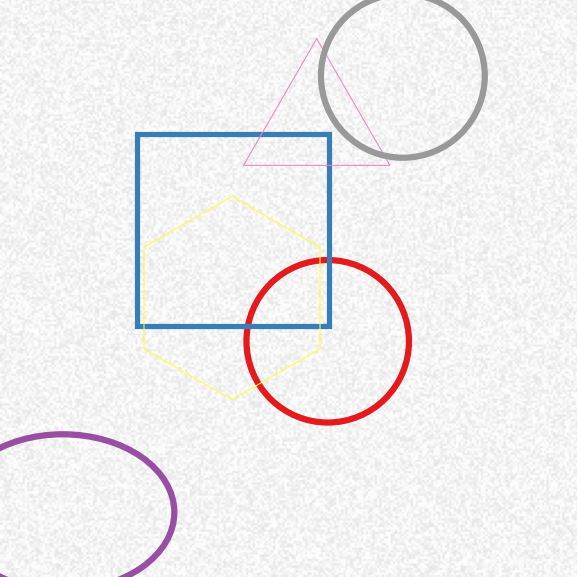[{"shape": "circle", "thickness": 3, "radius": 0.7, "center": [0.567, 0.408]}, {"shape": "square", "thickness": 2.5, "radius": 0.83, "center": [0.403, 0.601]}, {"shape": "oval", "thickness": 3, "radius": 0.96, "center": [0.109, 0.112]}, {"shape": "hexagon", "thickness": 0.5, "radius": 0.88, "center": [0.402, 0.483]}, {"shape": "triangle", "thickness": 0.5, "radius": 0.73, "center": [0.548, 0.786]}, {"shape": "circle", "thickness": 3, "radius": 0.71, "center": [0.698, 0.868]}]